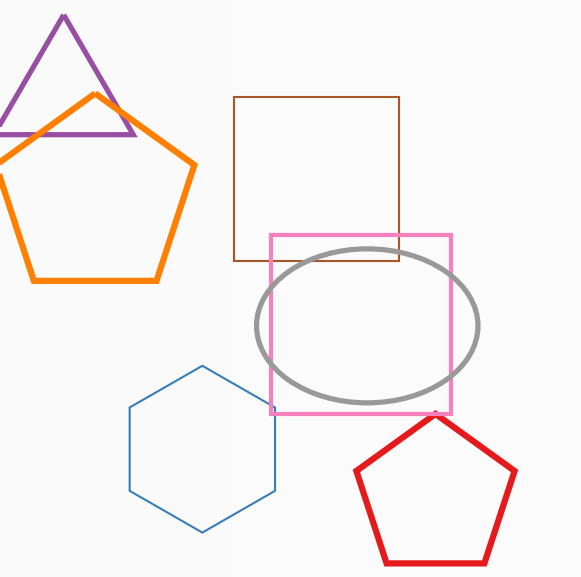[{"shape": "pentagon", "thickness": 3, "radius": 0.72, "center": [0.749, 0.139]}, {"shape": "hexagon", "thickness": 1, "radius": 0.72, "center": [0.348, 0.221]}, {"shape": "triangle", "thickness": 2.5, "radius": 0.69, "center": [0.11, 0.835]}, {"shape": "pentagon", "thickness": 3, "radius": 0.9, "center": [0.164, 0.658]}, {"shape": "square", "thickness": 1, "radius": 0.71, "center": [0.545, 0.689]}, {"shape": "square", "thickness": 2, "radius": 0.77, "center": [0.622, 0.438]}, {"shape": "oval", "thickness": 2.5, "radius": 0.95, "center": [0.632, 0.435]}]